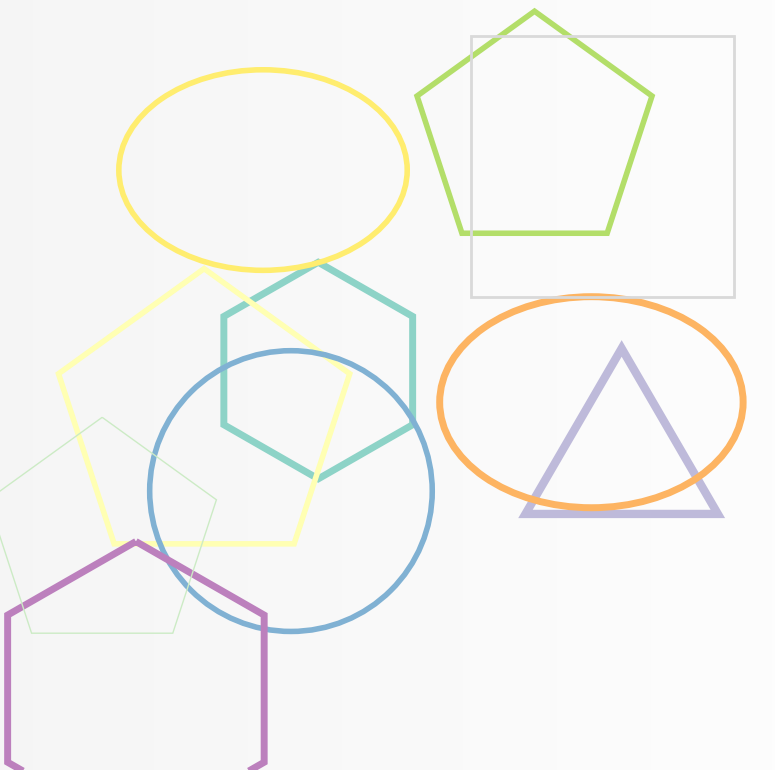[{"shape": "hexagon", "thickness": 2.5, "radius": 0.7, "center": [0.411, 0.519]}, {"shape": "pentagon", "thickness": 2, "radius": 0.99, "center": [0.263, 0.454]}, {"shape": "triangle", "thickness": 3, "radius": 0.72, "center": [0.802, 0.404]}, {"shape": "circle", "thickness": 2, "radius": 0.91, "center": [0.375, 0.362]}, {"shape": "oval", "thickness": 2.5, "radius": 0.98, "center": [0.763, 0.478]}, {"shape": "pentagon", "thickness": 2, "radius": 0.8, "center": [0.69, 0.826]}, {"shape": "square", "thickness": 1, "radius": 0.85, "center": [0.777, 0.784]}, {"shape": "hexagon", "thickness": 2.5, "radius": 0.96, "center": [0.175, 0.106]}, {"shape": "pentagon", "thickness": 0.5, "radius": 0.77, "center": [0.132, 0.303]}, {"shape": "oval", "thickness": 2, "radius": 0.93, "center": [0.339, 0.779]}]